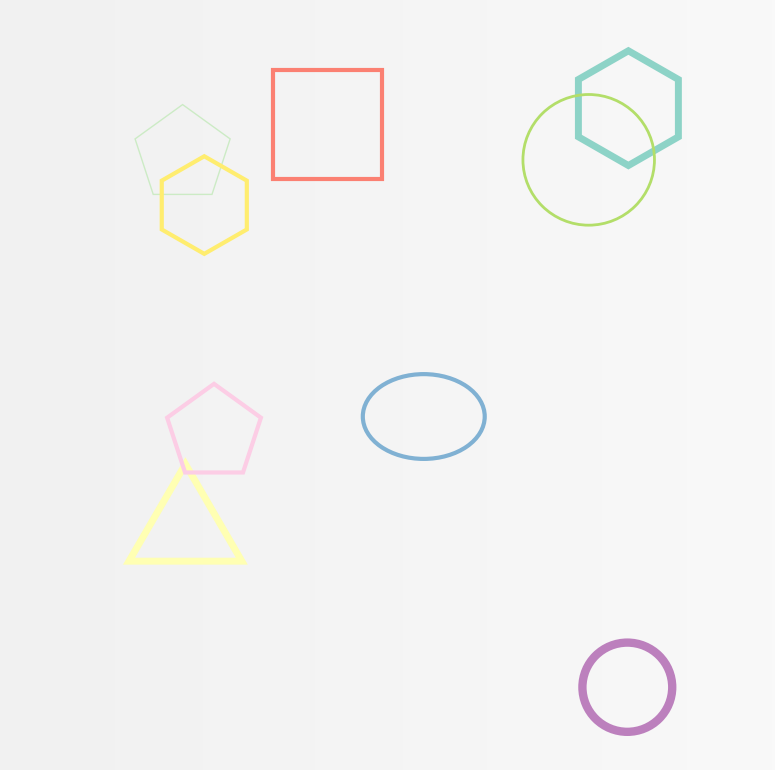[{"shape": "hexagon", "thickness": 2.5, "radius": 0.37, "center": [0.811, 0.86]}, {"shape": "triangle", "thickness": 2.5, "radius": 0.42, "center": [0.239, 0.313]}, {"shape": "square", "thickness": 1.5, "radius": 0.35, "center": [0.423, 0.838]}, {"shape": "oval", "thickness": 1.5, "radius": 0.39, "center": [0.547, 0.459]}, {"shape": "circle", "thickness": 1, "radius": 0.42, "center": [0.76, 0.792]}, {"shape": "pentagon", "thickness": 1.5, "radius": 0.32, "center": [0.276, 0.438]}, {"shape": "circle", "thickness": 3, "radius": 0.29, "center": [0.809, 0.108]}, {"shape": "pentagon", "thickness": 0.5, "radius": 0.32, "center": [0.236, 0.8]}, {"shape": "hexagon", "thickness": 1.5, "radius": 0.32, "center": [0.264, 0.734]}]